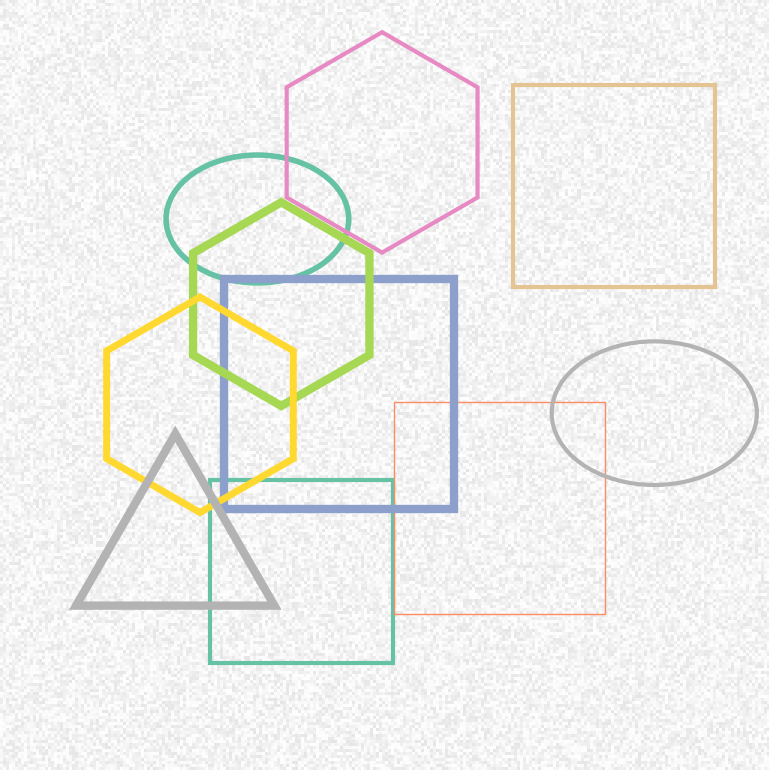[{"shape": "oval", "thickness": 2, "radius": 0.59, "center": [0.334, 0.716]}, {"shape": "square", "thickness": 1.5, "radius": 0.59, "center": [0.391, 0.257]}, {"shape": "square", "thickness": 0.5, "radius": 0.69, "center": [0.649, 0.341]}, {"shape": "square", "thickness": 3, "radius": 0.75, "center": [0.44, 0.488]}, {"shape": "hexagon", "thickness": 1.5, "radius": 0.72, "center": [0.496, 0.815]}, {"shape": "hexagon", "thickness": 3, "radius": 0.66, "center": [0.365, 0.605]}, {"shape": "hexagon", "thickness": 2.5, "radius": 0.7, "center": [0.26, 0.474]}, {"shape": "square", "thickness": 1.5, "radius": 0.66, "center": [0.797, 0.759]}, {"shape": "oval", "thickness": 1.5, "radius": 0.67, "center": [0.85, 0.463]}, {"shape": "triangle", "thickness": 3, "radius": 0.74, "center": [0.228, 0.288]}]